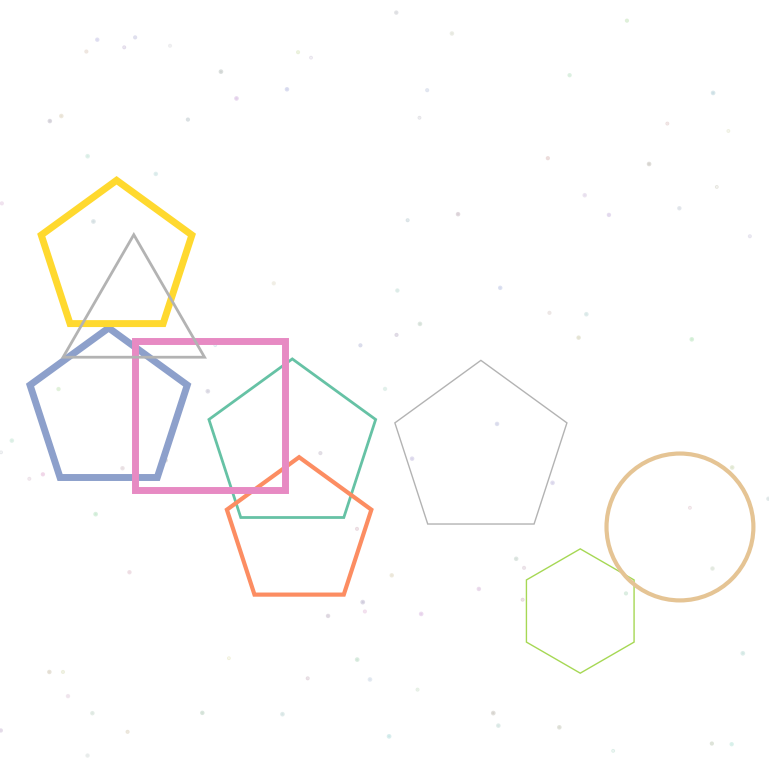[{"shape": "pentagon", "thickness": 1, "radius": 0.57, "center": [0.38, 0.42]}, {"shape": "pentagon", "thickness": 1.5, "radius": 0.49, "center": [0.388, 0.308]}, {"shape": "pentagon", "thickness": 2.5, "radius": 0.54, "center": [0.141, 0.467]}, {"shape": "square", "thickness": 2.5, "radius": 0.49, "center": [0.273, 0.46]}, {"shape": "hexagon", "thickness": 0.5, "radius": 0.4, "center": [0.754, 0.206]}, {"shape": "pentagon", "thickness": 2.5, "radius": 0.51, "center": [0.151, 0.663]}, {"shape": "circle", "thickness": 1.5, "radius": 0.48, "center": [0.883, 0.316]}, {"shape": "pentagon", "thickness": 0.5, "radius": 0.59, "center": [0.625, 0.414]}, {"shape": "triangle", "thickness": 1, "radius": 0.53, "center": [0.174, 0.589]}]